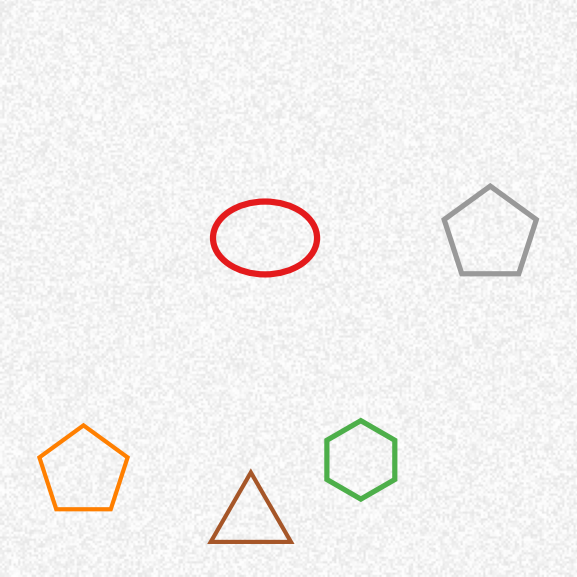[{"shape": "oval", "thickness": 3, "radius": 0.45, "center": [0.459, 0.587]}, {"shape": "hexagon", "thickness": 2.5, "radius": 0.34, "center": [0.625, 0.203]}, {"shape": "pentagon", "thickness": 2, "radius": 0.4, "center": [0.145, 0.182]}, {"shape": "triangle", "thickness": 2, "radius": 0.4, "center": [0.434, 0.101]}, {"shape": "pentagon", "thickness": 2.5, "radius": 0.42, "center": [0.849, 0.593]}]